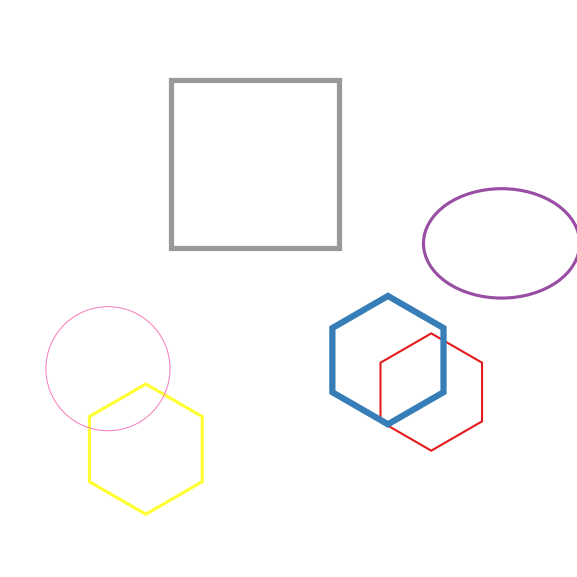[{"shape": "hexagon", "thickness": 1, "radius": 0.51, "center": [0.747, 0.32]}, {"shape": "hexagon", "thickness": 3, "radius": 0.56, "center": [0.672, 0.376]}, {"shape": "oval", "thickness": 1.5, "radius": 0.68, "center": [0.869, 0.578]}, {"shape": "hexagon", "thickness": 1.5, "radius": 0.56, "center": [0.252, 0.221]}, {"shape": "circle", "thickness": 0.5, "radius": 0.54, "center": [0.187, 0.361]}, {"shape": "square", "thickness": 2.5, "radius": 0.73, "center": [0.442, 0.715]}]